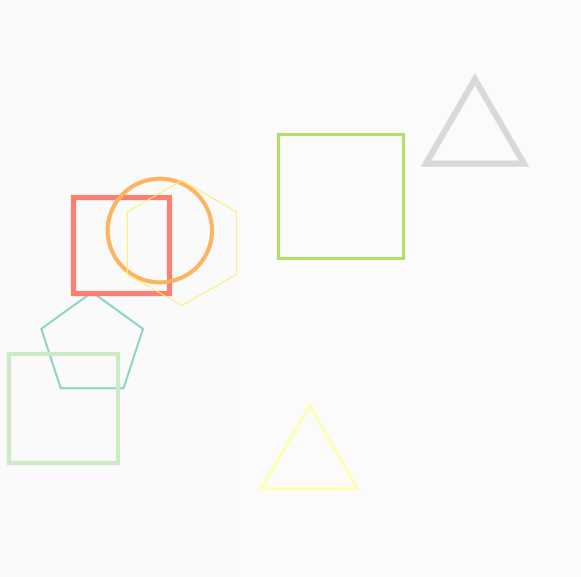[{"shape": "pentagon", "thickness": 1, "radius": 0.46, "center": [0.159, 0.401]}, {"shape": "triangle", "thickness": 1.5, "radius": 0.48, "center": [0.533, 0.201]}, {"shape": "square", "thickness": 2.5, "radius": 0.41, "center": [0.209, 0.575]}, {"shape": "circle", "thickness": 2, "radius": 0.45, "center": [0.275, 0.6]}, {"shape": "square", "thickness": 1.5, "radius": 0.53, "center": [0.586, 0.66]}, {"shape": "triangle", "thickness": 3, "radius": 0.49, "center": [0.817, 0.764]}, {"shape": "square", "thickness": 2, "radius": 0.47, "center": [0.109, 0.292]}, {"shape": "hexagon", "thickness": 0.5, "radius": 0.54, "center": [0.313, 0.578]}]